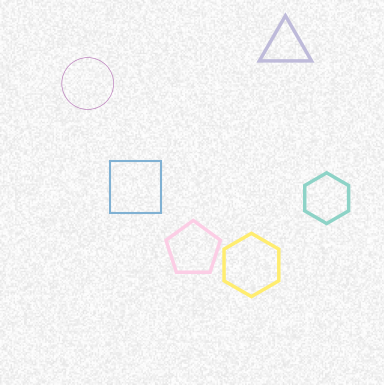[{"shape": "hexagon", "thickness": 2.5, "radius": 0.33, "center": [0.848, 0.485]}, {"shape": "triangle", "thickness": 2.5, "radius": 0.39, "center": [0.741, 0.881]}, {"shape": "square", "thickness": 1.5, "radius": 0.33, "center": [0.352, 0.514]}, {"shape": "pentagon", "thickness": 2.5, "radius": 0.37, "center": [0.502, 0.353]}, {"shape": "circle", "thickness": 0.5, "radius": 0.34, "center": [0.228, 0.783]}, {"shape": "hexagon", "thickness": 2.5, "radius": 0.41, "center": [0.653, 0.312]}]